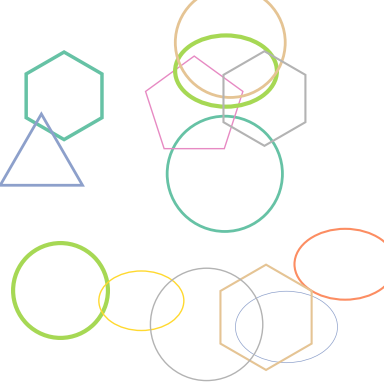[{"shape": "hexagon", "thickness": 2.5, "radius": 0.57, "center": [0.166, 0.751]}, {"shape": "circle", "thickness": 2, "radius": 0.75, "center": [0.584, 0.548]}, {"shape": "oval", "thickness": 1.5, "radius": 0.66, "center": [0.896, 0.314]}, {"shape": "triangle", "thickness": 2, "radius": 0.62, "center": [0.107, 0.581]}, {"shape": "oval", "thickness": 0.5, "radius": 0.66, "center": [0.744, 0.151]}, {"shape": "pentagon", "thickness": 1, "radius": 0.66, "center": [0.504, 0.721]}, {"shape": "oval", "thickness": 3, "radius": 0.66, "center": [0.587, 0.815]}, {"shape": "circle", "thickness": 3, "radius": 0.62, "center": [0.157, 0.245]}, {"shape": "oval", "thickness": 1, "radius": 0.55, "center": [0.367, 0.219]}, {"shape": "hexagon", "thickness": 1.5, "radius": 0.68, "center": [0.691, 0.176]}, {"shape": "circle", "thickness": 2, "radius": 0.71, "center": [0.598, 0.89]}, {"shape": "circle", "thickness": 1, "radius": 0.73, "center": [0.537, 0.157]}, {"shape": "hexagon", "thickness": 1.5, "radius": 0.61, "center": [0.687, 0.744]}]